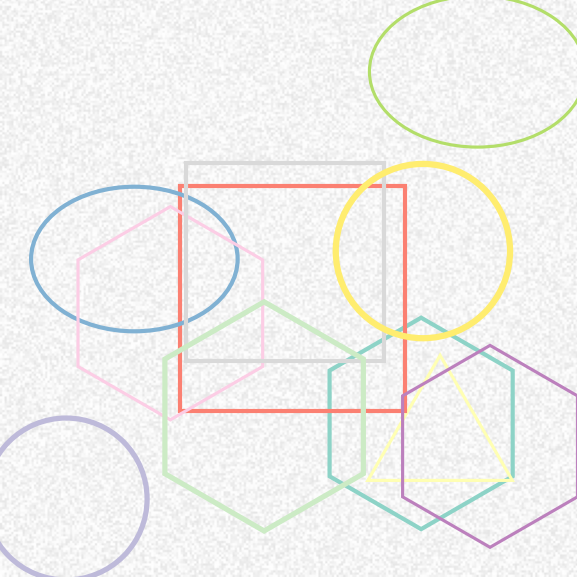[{"shape": "hexagon", "thickness": 2, "radius": 0.92, "center": [0.729, 0.266]}, {"shape": "triangle", "thickness": 1.5, "radius": 0.72, "center": [0.762, 0.239]}, {"shape": "circle", "thickness": 2.5, "radius": 0.7, "center": [0.115, 0.135]}, {"shape": "square", "thickness": 2, "radius": 0.97, "center": [0.507, 0.483]}, {"shape": "oval", "thickness": 2, "radius": 0.89, "center": [0.233, 0.551]}, {"shape": "oval", "thickness": 1.5, "radius": 0.94, "center": [0.827, 0.875]}, {"shape": "hexagon", "thickness": 1.5, "radius": 0.92, "center": [0.295, 0.457]}, {"shape": "square", "thickness": 2, "radius": 0.86, "center": [0.493, 0.546]}, {"shape": "hexagon", "thickness": 1.5, "radius": 0.87, "center": [0.849, 0.226]}, {"shape": "hexagon", "thickness": 2.5, "radius": 0.99, "center": [0.457, 0.278]}, {"shape": "circle", "thickness": 3, "radius": 0.75, "center": [0.732, 0.564]}]